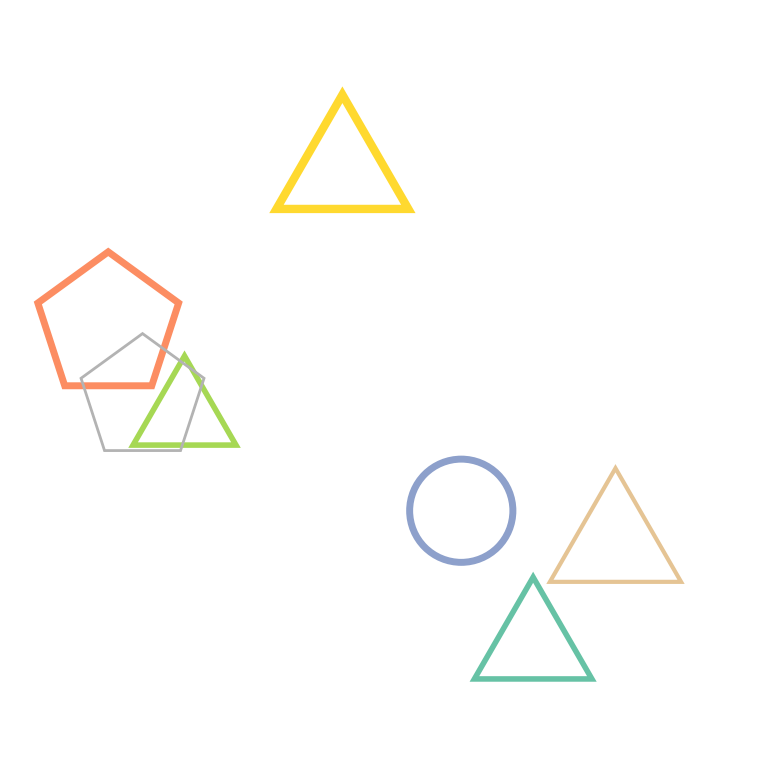[{"shape": "triangle", "thickness": 2, "radius": 0.44, "center": [0.692, 0.162]}, {"shape": "pentagon", "thickness": 2.5, "radius": 0.48, "center": [0.141, 0.577]}, {"shape": "circle", "thickness": 2.5, "radius": 0.34, "center": [0.599, 0.337]}, {"shape": "triangle", "thickness": 2, "radius": 0.39, "center": [0.24, 0.461]}, {"shape": "triangle", "thickness": 3, "radius": 0.49, "center": [0.445, 0.778]}, {"shape": "triangle", "thickness": 1.5, "radius": 0.49, "center": [0.799, 0.294]}, {"shape": "pentagon", "thickness": 1, "radius": 0.42, "center": [0.185, 0.483]}]